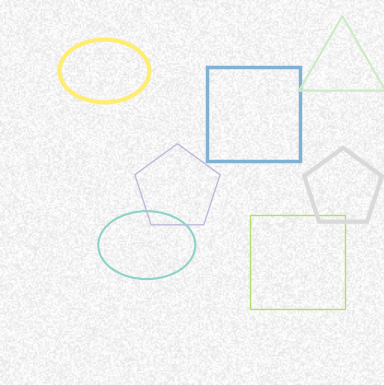[{"shape": "oval", "thickness": 1.5, "radius": 0.63, "center": [0.381, 0.363]}, {"shape": "pentagon", "thickness": 1, "radius": 0.58, "center": [0.461, 0.51]}, {"shape": "square", "thickness": 2.5, "radius": 0.61, "center": [0.658, 0.704]}, {"shape": "square", "thickness": 1, "radius": 0.62, "center": [0.772, 0.32]}, {"shape": "pentagon", "thickness": 3, "radius": 0.53, "center": [0.891, 0.51]}, {"shape": "triangle", "thickness": 1.5, "radius": 0.65, "center": [0.889, 0.829]}, {"shape": "oval", "thickness": 3, "radius": 0.58, "center": [0.271, 0.816]}]